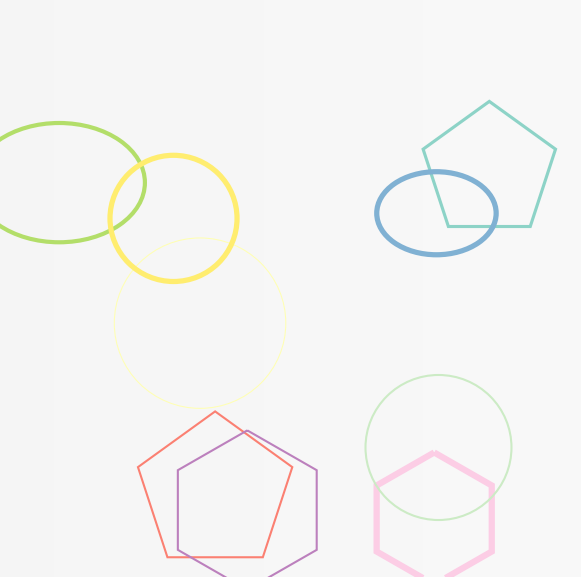[{"shape": "pentagon", "thickness": 1.5, "radius": 0.6, "center": [0.842, 0.704]}, {"shape": "circle", "thickness": 0.5, "radius": 0.74, "center": [0.344, 0.44]}, {"shape": "pentagon", "thickness": 1, "radius": 0.7, "center": [0.37, 0.147]}, {"shape": "oval", "thickness": 2.5, "radius": 0.51, "center": [0.751, 0.63]}, {"shape": "oval", "thickness": 2, "radius": 0.74, "center": [0.102, 0.683]}, {"shape": "hexagon", "thickness": 3, "radius": 0.57, "center": [0.747, 0.101]}, {"shape": "hexagon", "thickness": 1, "radius": 0.69, "center": [0.425, 0.116]}, {"shape": "circle", "thickness": 1, "radius": 0.63, "center": [0.754, 0.224]}, {"shape": "circle", "thickness": 2.5, "radius": 0.55, "center": [0.299, 0.621]}]